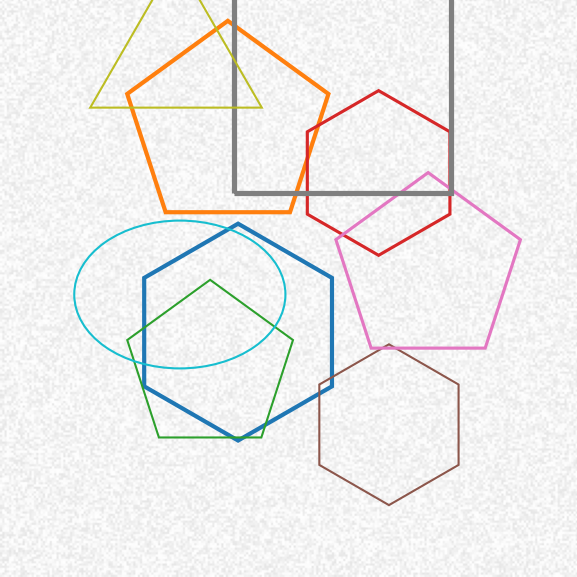[{"shape": "hexagon", "thickness": 2, "radius": 0.94, "center": [0.412, 0.424]}, {"shape": "pentagon", "thickness": 2, "radius": 0.92, "center": [0.394, 0.78]}, {"shape": "pentagon", "thickness": 1, "radius": 0.75, "center": [0.364, 0.364]}, {"shape": "hexagon", "thickness": 1.5, "radius": 0.71, "center": [0.656, 0.7]}, {"shape": "hexagon", "thickness": 1, "radius": 0.7, "center": [0.674, 0.264]}, {"shape": "pentagon", "thickness": 1.5, "radius": 0.84, "center": [0.741, 0.532]}, {"shape": "square", "thickness": 2.5, "radius": 0.94, "center": [0.593, 0.853]}, {"shape": "triangle", "thickness": 1, "radius": 0.86, "center": [0.305, 0.899]}, {"shape": "oval", "thickness": 1, "radius": 0.91, "center": [0.311, 0.489]}]